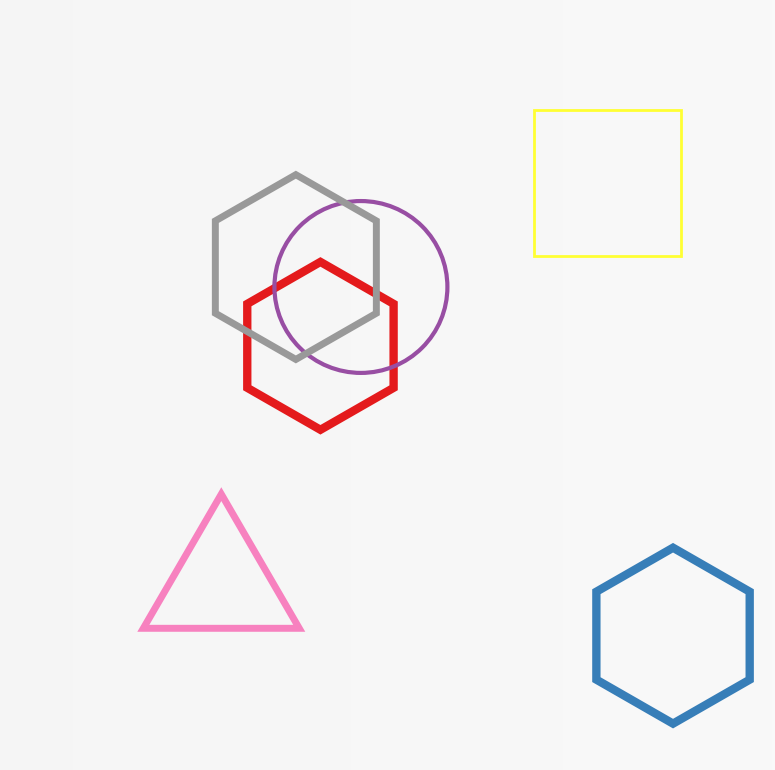[{"shape": "hexagon", "thickness": 3, "radius": 0.55, "center": [0.413, 0.551]}, {"shape": "hexagon", "thickness": 3, "radius": 0.57, "center": [0.868, 0.174]}, {"shape": "circle", "thickness": 1.5, "radius": 0.56, "center": [0.466, 0.627]}, {"shape": "square", "thickness": 1, "radius": 0.47, "center": [0.784, 0.763]}, {"shape": "triangle", "thickness": 2.5, "radius": 0.58, "center": [0.286, 0.242]}, {"shape": "hexagon", "thickness": 2.5, "radius": 0.6, "center": [0.382, 0.653]}]